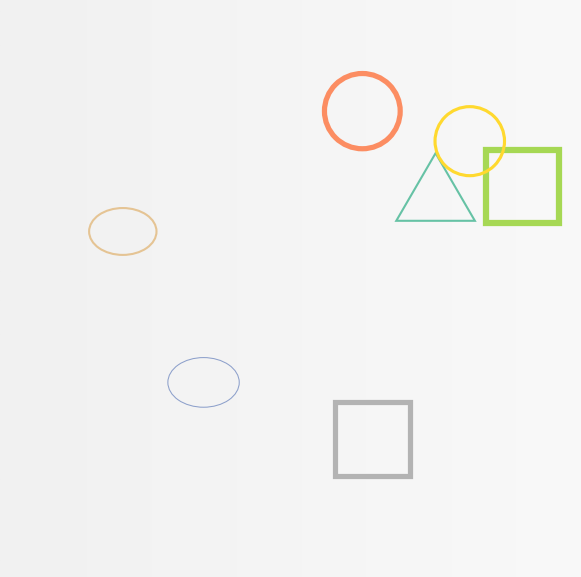[{"shape": "triangle", "thickness": 1, "radius": 0.39, "center": [0.749, 0.656]}, {"shape": "circle", "thickness": 2.5, "radius": 0.33, "center": [0.623, 0.807]}, {"shape": "oval", "thickness": 0.5, "radius": 0.31, "center": [0.35, 0.337]}, {"shape": "square", "thickness": 3, "radius": 0.31, "center": [0.899, 0.676]}, {"shape": "circle", "thickness": 1.5, "radius": 0.3, "center": [0.808, 0.755]}, {"shape": "oval", "thickness": 1, "radius": 0.29, "center": [0.211, 0.598]}, {"shape": "square", "thickness": 2.5, "radius": 0.32, "center": [0.641, 0.239]}]